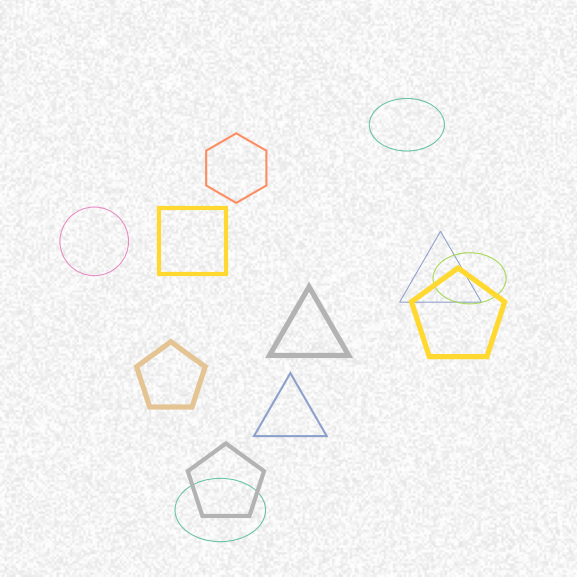[{"shape": "oval", "thickness": 0.5, "radius": 0.33, "center": [0.705, 0.783]}, {"shape": "oval", "thickness": 0.5, "radius": 0.39, "center": [0.381, 0.116]}, {"shape": "hexagon", "thickness": 1, "radius": 0.3, "center": [0.409, 0.708]}, {"shape": "triangle", "thickness": 0.5, "radius": 0.41, "center": [0.763, 0.517]}, {"shape": "triangle", "thickness": 1, "radius": 0.36, "center": [0.503, 0.28]}, {"shape": "circle", "thickness": 0.5, "radius": 0.3, "center": [0.163, 0.581]}, {"shape": "oval", "thickness": 0.5, "radius": 0.32, "center": [0.813, 0.517]}, {"shape": "square", "thickness": 2, "radius": 0.29, "center": [0.333, 0.582]}, {"shape": "pentagon", "thickness": 2.5, "radius": 0.42, "center": [0.793, 0.45]}, {"shape": "pentagon", "thickness": 2.5, "radius": 0.31, "center": [0.296, 0.345]}, {"shape": "triangle", "thickness": 2.5, "radius": 0.4, "center": [0.535, 0.423]}, {"shape": "pentagon", "thickness": 2, "radius": 0.35, "center": [0.391, 0.162]}]